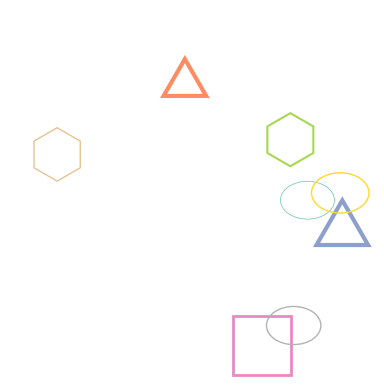[{"shape": "oval", "thickness": 0.5, "radius": 0.35, "center": [0.799, 0.48]}, {"shape": "triangle", "thickness": 3, "radius": 0.32, "center": [0.48, 0.783]}, {"shape": "triangle", "thickness": 3, "radius": 0.39, "center": [0.889, 0.402]}, {"shape": "square", "thickness": 2, "radius": 0.38, "center": [0.681, 0.103]}, {"shape": "hexagon", "thickness": 1.5, "radius": 0.34, "center": [0.754, 0.637]}, {"shape": "oval", "thickness": 1, "radius": 0.37, "center": [0.884, 0.499]}, {"shape": "hexagon", "thickness": 1, "radius": 0.35, "center": [0.148, 0.599]}, {"shape": "oval", "thickness": 1, "radius": 0.35, "center": [0.763, 0.154]}]